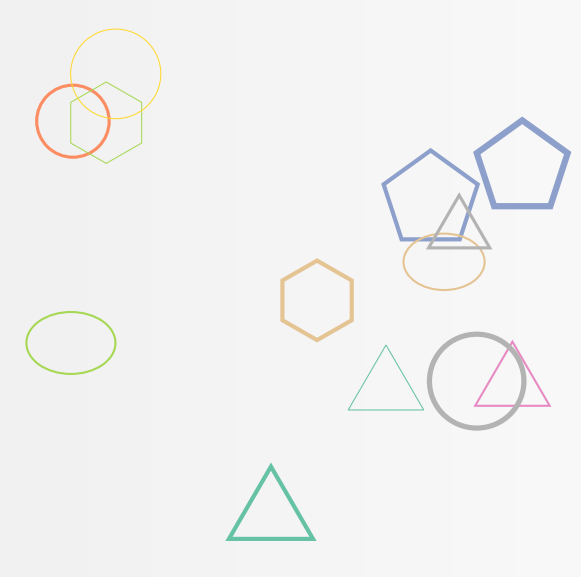[{"shape": "triangle", "thickness": 0.5, "radius": 0.38, "center": [0.664, 0.327]}, {"shape": "triangle", "thickness": 2, "radius": 0.42, "center": [0.466, 0.108]}, {"shape": "circle", "thickness": 1.5, "radius": 0.31, "center": [0.125, 0.789]}, {"shape": "pentagon", "thickness": 2, "radius": 0.43, "center": [0.741, 0.654]}, {"shape": "pentagon", "thickness": 3, "radius": 0.41, "center": [0.898, 0.709]}, {"shape": "triangle", "thickness": 1, "radius": 0.37, "center": [0.882, 0.333]}, {"shape": "hexagon", "thickness": 0.5, "radius": 0.35, "center": [0.183, 0.787]}, {"shape": "oval", "thickness": 1, "radius": 0.38, "center": [0.122, 0.405]}, {"shape": "circle", "thickness": 0.5, "radius": 0.39, "center": [0.199, 0.871]}, {"shape": "hexagon", "thickness": 2, "radius": 0.34, "center": [0.545, 0.479]}, {"shape": "oval", "thickness": 1, "radius": 0.35, "center": [0.764, 0.546]}, {"shape": "triangle", "thickness": 1.5, "radius": 0.3, "center": [0.79, 0.6]}, {"shape": "circle", "thickness": 2.5, "radius": 0.41, "center": [0.82, 0.339]}]